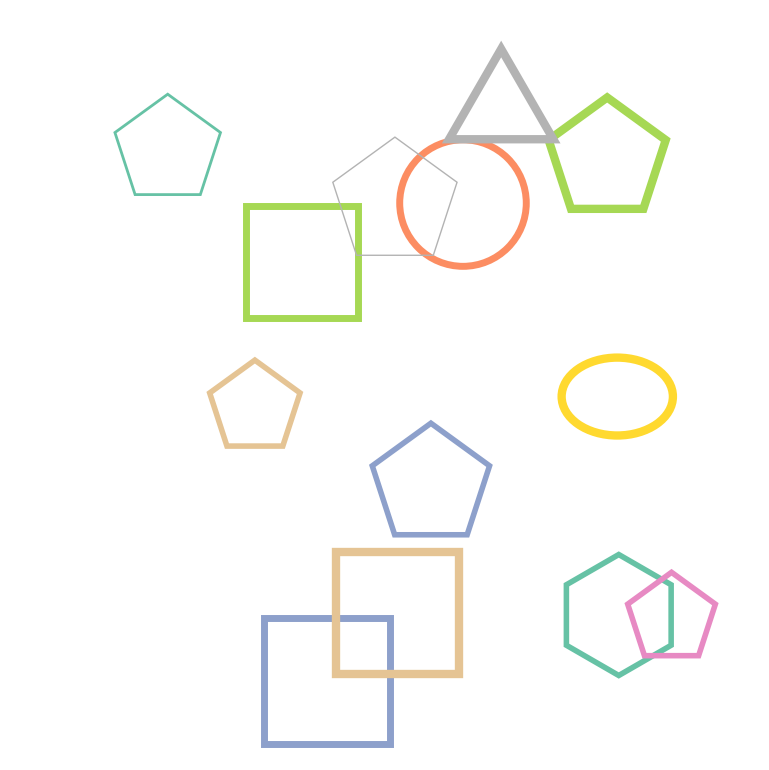[{"shape": "pentagon", "thickness": 1, "radius": 0.36, "center": [0.218, 0.806]}, {"shape": "hexagon", "thickness": 2, "radius": 0.39, "center": [0.804, 0.201]}, {"shape": "circle", "thickness": 2.5, "radius": 0.41, "center": [0.601, 0.736]}, {"shape": "square", "thickness": 2.5, "radius": 0.41, "center": [0.425, 0.115]}, {"shape": "pentagon", "thickness": 2, "radius": 0.4, "center": [0.56, 0.37]}, {"shape": "pentagon", "thickness": 2, "radius": 0.3, "center": [0.872, 0.197]}, {"shape": "square", "thickness": 2.5, "radius": 0.36, "center": [0.393, 0.66]}, {"shape": "pentagon", "thickness": 3, "radius": 0.4, "center": [0.789, 0.793]}, {"shape": "oval", "thickness": 3, "radius": 0.36, "center": [0.802, 0.485]}, {"shape": "pentagon", "thickness": 2, "radius": 0.31, "center": [0.331, 0.471]}, {"shape": "square", "thickness": 3, "radius": 0.4, "center": [0.516, 0.204]}, {"shape": "pentagon", "thickness": 0.5, "radius": 0.42, "center": [0.513, 0.737]}, {"shape": "triangle", "thickness": 3, "radius": 0.39, "center": [0.651, 0.858]}]